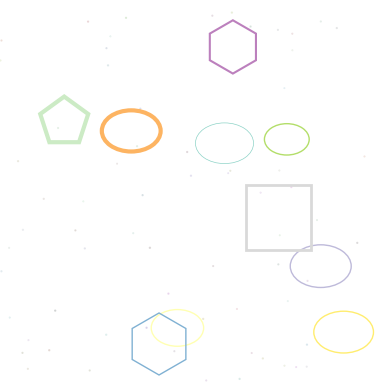[{"shape": "oval", "thickness": 0.5, "radius": 0.38, "center": [0.583, 0.628]}, {"shape": "oval", "thickness": 1, "radius": 0.34, "center": [0.461, 0.148]}, {"shape": "oval", "thickness": 1, "radius": 0.4, "center": [0.833, 0.309]}, {"shape": "hexagon", "thickness": 1, "radius": 0.4, "center": [0.413, 0.107]}, {"shape": "oval", "thickness": 3, "radius": 0.38, "center": [0.341, 0.66]}, {"shape": "oval", "thickness": 1, "radius": 0.29, "center": [0.745, 0.638]}, {"shape": "square", "thickness": 2, "radius": 0.42, "center": [0.722, 0.435]}, {"shape": "hexagon", "thickness": 1.5, "radius": 0.35, "center": [0.605, 0.878]}, {"shape": "pentagon", "thickness": 3, "radius": 0.33, "center": [0.167, 0.684]}, {"shape": "oval", "thickness": 1, "radius": 0.39, "center": [0.893, 0.137]}]